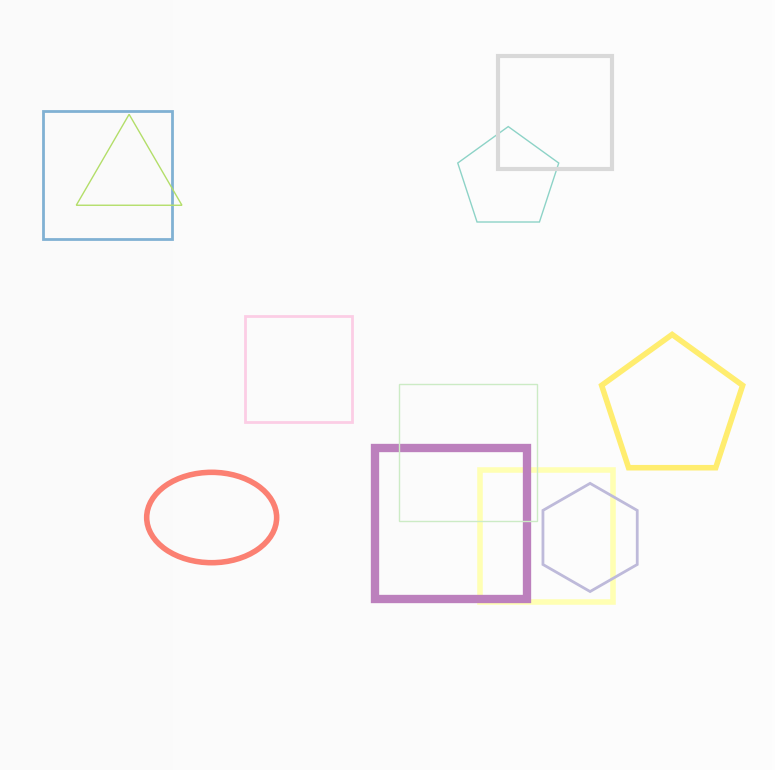[{"shape": "pentagon", "thickness": 0.5, "radius": 0.34, "center": [0.656, 0.767]}, {"shape": "square", "thickness": 2, "radius": 0.43, "center": [0.706, 0.304]}, {"shape": "hexagon", "thickness": 1, "radius": 0.35, "center": [0.761, 0.302]}, {"shape": "oval", "thickness": 2, "radius": 0.42, "center": [0.273, 0.328]}, {"shape": "square", "thickness": 1, "radius": 0.42, "center": [0.139, 0.772]}, {"shape": "triangle", "thickness": 0.5, "radius": 0.39, "center": [0.167, 0.773]}, {"shape": "square", "thickness": 1, "radius": 0.34, "center": [0.385, 0.52]}, {"shape": "square", "thickness": 1.5, "radius": 0.37, "center": [0.716, 0.854]}, {"shape": "square", "thickness": 3, "radius": 0.49, "center": [0.582, 0.32]}, {"shape": "square", "thickness": 0.5, "radius": 0.44, "center": [0.604, 0.412]}, {"shape": "pentagon", "thickness": 2, "radius": 0.48, "center": [0.867, 0.47]}]